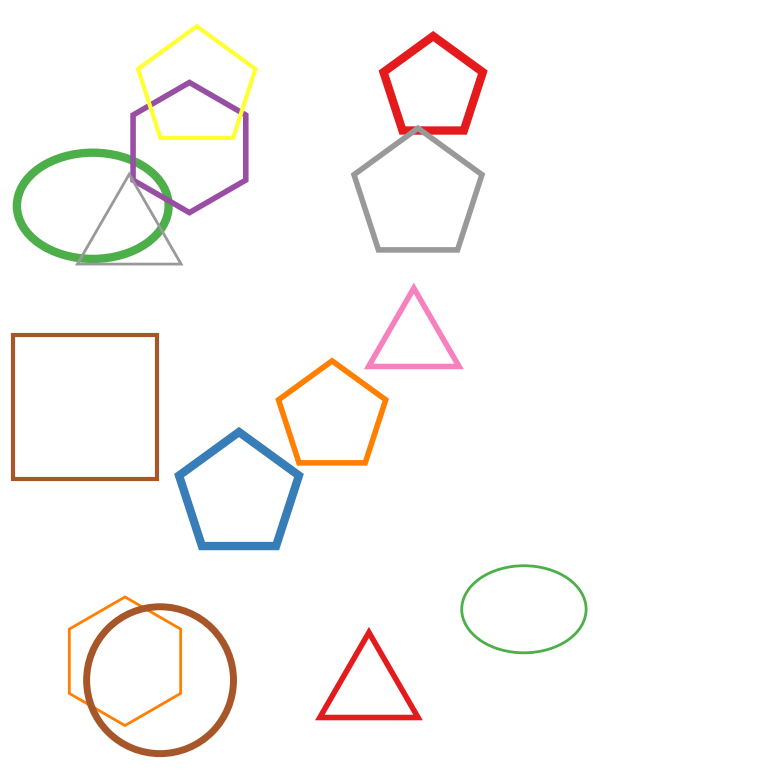[{"shape": "pentagon", "thickness": 3, "radius": 0.34, "center": [0.563, 0.885]}, {"shape": "triangle", "thickness": 2, "radius": 0.37, "center": [0.479, 0.105]}, {"shape": "pentagon", "thickness": 3, "radius": 0.41, "center": [0.31, 0.357]}, {"shape": "oval", "thickness": 3, "radius": 0.49, "center": [0.12, 0.733]}, {"shape": "oval", "thickness": 1, "radius": 0.4, "center": [0.68, 0.209]}, {"shape": "hexagon", "thickness": 2, "radius": 0.42, "center": [0.246, 0.808]}, {"shape": "pentagon", "thickness": 2, "radius": 0.37, "center": [0.431, 0.458]}, {"shape": "hexagon", "thickness": 1, "radius": 0.42, "center": [0.162, 0.141]}, {"shape": "pentagon", "thickness": 1.5, "radius": 0.4, "center": [0.255, 0.886]}, {"shape": "circle", "thickness": 2.5, "radius": 0.48, "center": [0.208, 0.117]}, {"shape": "square", "thickness": 1.5, "radius": 0.47, "center": [0.111, 0.472]}, {"shape": "triangle", "thickness": 2, "radius": 0.34, "center": [0.537, 0.558]}, {"shape": "pentagon", "thickness": 2, "radius": 0.44, "center": [0.543, 0.746]}, {"shape": "triangle", "thickness": 1, "radius": 0.39, "center": [0.168, 0.696]}]